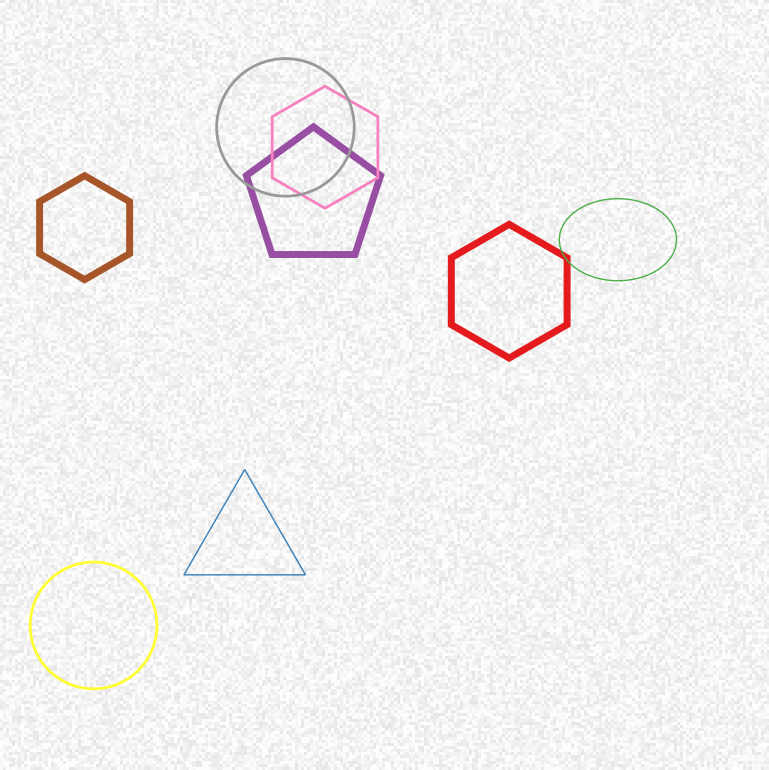[{"shape": "hexagon", "thickness": 2.5, "radius": 0.43, "center": [0.661, 0.622]}, {"shape": "triangle", "thickness": 0.5, "radius": 0.46, "center": [0.318, 0.299]}, {"shape": "oval", "thickness": 0.5, "radius": 0.38, "center": [0.802, 0.689]}, {"shape": "pentagon", "thickness": 2.5, "radius": 0.46, "center": [0.407, 0.744]}, {"shape": "circle", "thickness": 1, "radius": 0.41, "center": [0.122, 0.188]}, {"shape": "hexagon", "thickness": 2.5, "radius": 0.34, "center": [0.11, 0.704]}, {"shape": "hexagon", "thickness": 1, "radius": 0.4, "center": [0.422, 0.809]}, {"shape": "circle", "thickness": 1, "radius": 0.45, "center": [0.371, 0.835]}]